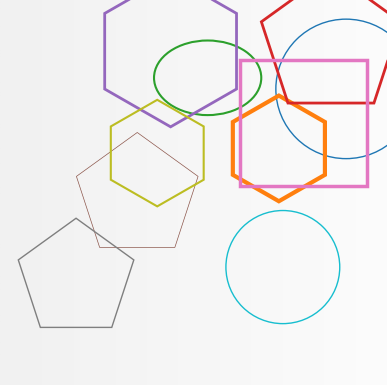[{"shape": "circle", "thickness": 1, "radius": 0.91, "center": [0.893, 0.769]}, {"shape": "hexagon", "thickness": 3, "radius": 0.69, "center": [0.72, 0.615]}, {"shape": "oval", "thickness": 1.5, "radius": 0.69, "center": [0.536, 0.798]}, {"shape": "pentagon", "thickness": 2, "radius": 0.94, "center": [0.854, 0.885]}, {"shape": "hexagon", "thickness": 2, "radius": 0.98, "center": [0.44, 0.867]}, {"shape": "pentagon", "thickness": 0.5, "radius": 0.83, "center": [0.354, 0.491]}, {"shape": "square", "thickness": 2.5, "radius": 0.82, "center": [0.782, 0.68]}, {"shape": "pentagon", "thickness": 1, "radius": 0.78, "center": [0.196, 0.276]}, {"shape": "hexagon", "thickness": 1.5, "radius": 0.69, "center": [0.406, 0.602]}, {"shape": "circle", "thickness": 1, "radius": 0.73, "center": [0.73, 0.306]}]